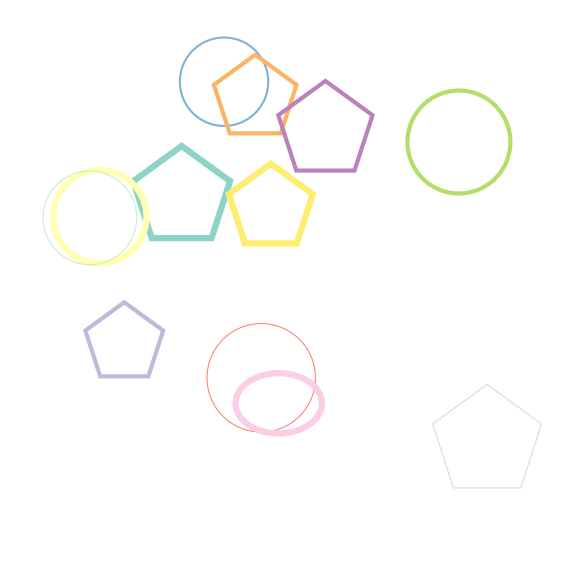[{"shape": "pentagon", "thickness": 3, "radius": 0.44, "center": [0.315, 0.658]}, {"shape": "circle", "thickness": 3, "radius": 0.4, "center": [0.173, 0.624]}, {"shape": "pentagon", "thickness": 2, "radius": 0.35, "center": [0.215, 0.405]}, {"shape": "circle", "thickness": 0.5, "radius": 0.47, "center": [0.452, 0.345]}, {"shape": "circle", "thickness": 1, "radius": 0.38, "center": [0.388, 0.858]}, {"shape": "pentagon", "thickness": 2, "radius": 0.38, "center": [0.442, 0.829]}, {"shape": "circle", "thickness": 2, "radius": 0.45, "center": [0.795, 0.753]}, {"shape": "oval", "thickness": 3, "radius": 0.37, "center": [0.483, 0.301]}, {"shape": "pentagon", "thickness": 0.5, "radius": 0.5, "center": [0.843, 0.234]}, {"shape": "pentagon", "thickness": 2, "radius": 0.43, "center": [0.564, 0.773]}, {"shape": "circle", "thickness": 0.5, "radius": 0.41, "center": [0.156, 0.622]}, {"shape": "pentagon", "thickness": 3, "radius": 0.38, "center": [0.469, 0.639]}]